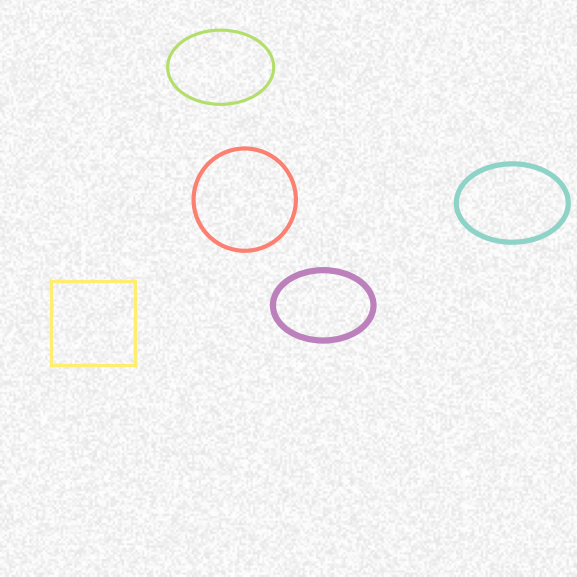[{"shape": "oval", "thickness": 2.5, "radius": 0.48, "center": [0.887, 0.648]}, {"shape": "circle", "thickness": 2, "radius": 0.44, "center": [0.424, 0.653]}, {"shape": "oval", "thickness": 1.5, "radius": 0.46, "center": [0.382, 0.883]}, {"shape": "oval", "thickness": 3, "radius": 0.44, "center": [0.56, 0.47]}, {"shape": "square", "thickness": 1.5, "radius": 0.36, "center": [0.162, 0.439]}]